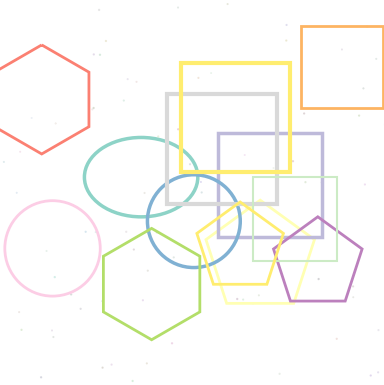[{"shape": "oval", "thickness": 2.5, "radius": 0.74, "center": [0.367, 0.54]}, {"shape": "pentagon", "thickness": 2, "radius": 0.74, "center": [0.676, 0.332]}, {"shape": "square", "thickness": 2.5, "radius": 0.68, "center": [0.701, 0.52]}, {"shape": "hexagon", "thickness": 2, "radius": 0.71, "center": [0.108, 0.742]}, {"shape": "circle", "thickness": 2.5, "radius": 0.6, "center": [0.504, 0.426]}, {"shape": "square", "thickness": 2, "radius": 0.53, "center": [0.889, 0.825]}, {"shape": "hexagon", "thickness": 2, "radius": 0.72, "center": [0.394, 0.262]}, {"shape": "circle", "thickness": 2, "radius": 0.62, "center": [0.136, 0.355]}, {"shape": "square", "thickness": 3, "radius": 0.71, "center": [0.577, 0.613]}, {"shape": "pentagon", "thickness": 2, "radius": 0.6, "center": [0.825, 0.316]}, {"shape": "square", "thickness": 1.5, "radius": 0.54, "center": [0.766, 0.431]}, {"shape": "square", "thickness": 3, "radius": 0.71, "center": [0.612, 0.695]}, {"shape": "pentagon", "thickness": 2, "radius": 0.59, "center": [0.624, 0.357]}]